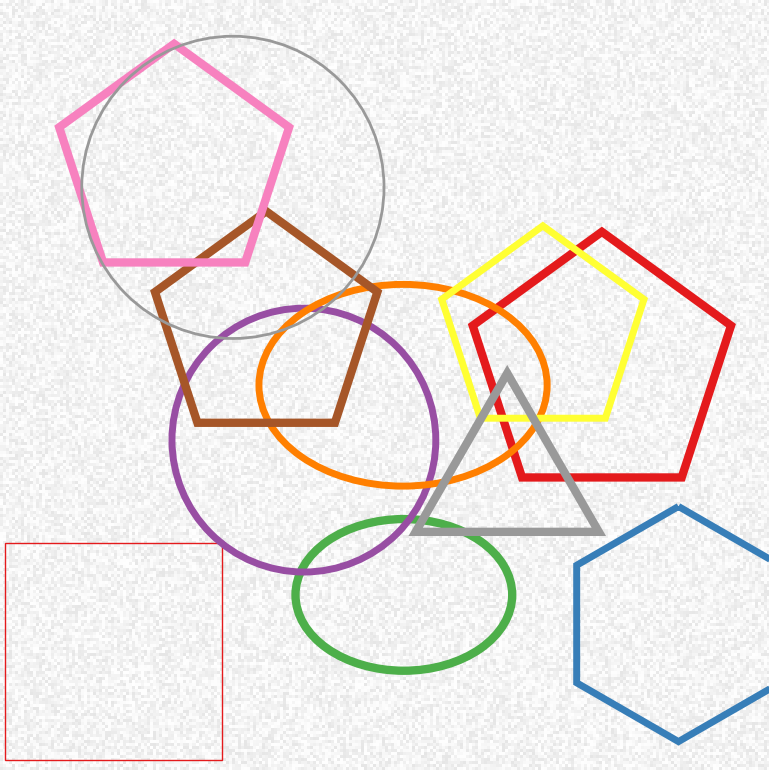[{"shape": "square", "thickness": 0.5, "radius": 0.7, "center": [0.147, 0.154]}, {"shape": "pentagon", "thickness": 3, "radius": 0.88, "center": [0.782, 0.523]}, {"shape": "hexagon", "thickness": 2.5, "radius": 0.76, "center": [0.881, 0.19]}, {"shape": "oval", "thickness": 3, "radius": 0.7, "center": [0.524, 0.227]}, {"shape": "circle", "thickness": 2.5, "radius": 0.86, "center": [0.395, 0.428]}, {"shape": "oval", "thickness": 2.5, "radius": 0.94, "center": [0.523, 0.5]}, {"shape": "pentagon", "thickness": 2.5, "radius": 0.69, "center": [0.705, 0.569]}, {"shape": "pentagon", "thickness": 3, "radius": 0.76, "center": [0.346, 0.574]}, {"shape": "pentagon", "thickness": 3, "radius": 0.78, "center": [0.226, 0.786]}, {"shape": "circle", "thickness": 1, "radius": 0.98, "center": [0.302, 0.757]}, {"shape": "triangle", "thickness": 3, "radius": 0.69, "center": [0.659, 0.378]}]